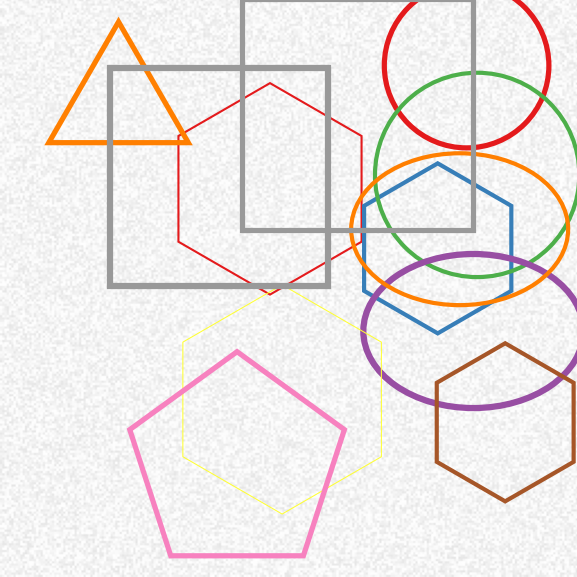[{"shape": "hexagon", "thickness": 1, "radius": 0.92, "center": [0.468, 0.672]}, {"shape": "circle", "thickness": 2.5, "radius": 0.71, "center": [0.808, 0.886]}, {"shape": "hexagon", "thickness": 2, "radius": 0.74, "center": [0.758, 0.569]}, {"shape": "circle", "thickness": 2, "radius": 0.88, "center": [0.826, 0.696]}, {"shape": "oval", "thickness": 3, "radius": 0.95, "center": [0.82, 0.426]}, {"shape": "oval", "thickness": 2, "radius": 0.94, "center": [0.796, 0.602]}, {"shape": "triangle", "thickness": 2.5, "radius": 0.7, "center": [0.205, 0.822]}, {"shape": "hexagon", "thickness": 0.5, "radius": 0.99, "center": [0.489, 0.307]}, {"shape": "hexagon", "thickness": 2, "radius": 0.68, "center": [0.875, 0.268]}, {"shape": "pentagon", "thickness": 2.5, "radius": 0.98, "center": [0.411, 0.195]}, {"shape": "square", "thickness": 2.5, "radius": 1.0, "center": [0.619, 0.801]}, {"shape": "square", "thickness": 3, "radius": 0.94, "center": [0.379, 0.693]}]